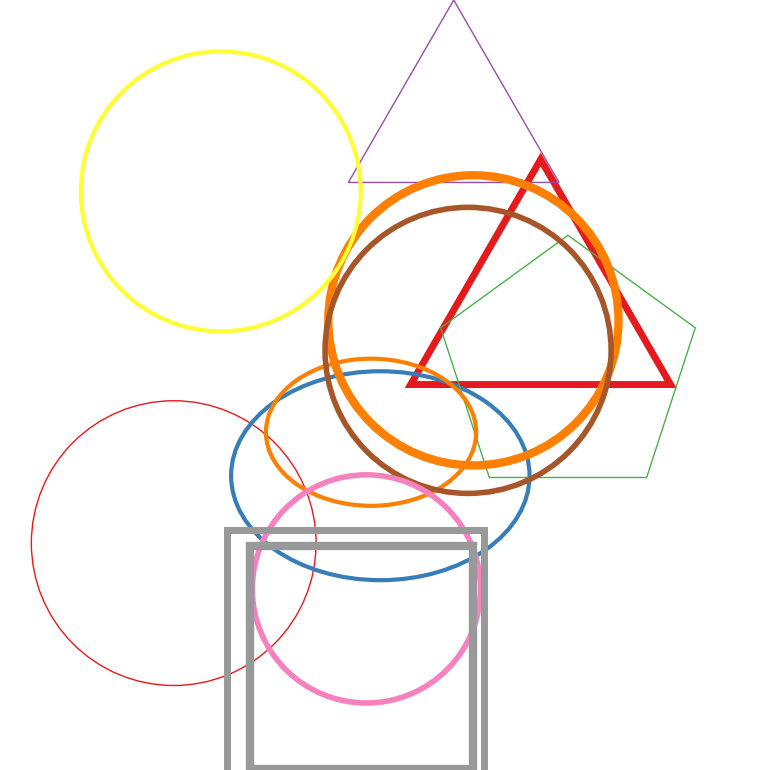[{"shape": "triangle", "thickness": 2.5, "radius": 0.97, "center": [0.702, 0.598]}, {"shape": "circle", "thickness": 0.5, "radius": 0.92, "center": [0.226, 0.295]}, {"shape": "oval", "thickness": 1.5, "radius": 0.97, "center": [0.494, 0.382]}, {"shape": "pentagon", "thickness": 0.5, "radius": 0.87, "center": [0.738, 0.521]}, {"shape": "triangle", "thickness": 0.5, "radius": 0.79, "center": [0.589, 0.842]}, {"shape": "oval", "thickness": 1.5, "radius": 0.68, "center": [0.482, 0.439]}, {"shape": "circle", "thickness": 3, "radius": 0.94, "center": [0.615, 0.584]}, {"shape": "circle", "thickness": 1.5, "radius": 0.91, "center": [0.287, 0.751]}, {"shape": "circle", "thickness": 2, "radius": 0.93, "center": [0.608, 0.545]}, {"shape": "circle", "thickness": 2, "radius": 0.74, "center": [0.476, 0.235]}, {"shape": "square", "thickness": 2.5, "radius": 0.83, "center": [0.462, 0.145]}, {"shape": "square", "thickness": 3, "radius": 0.72, "center": [0.47, 0.146]}]